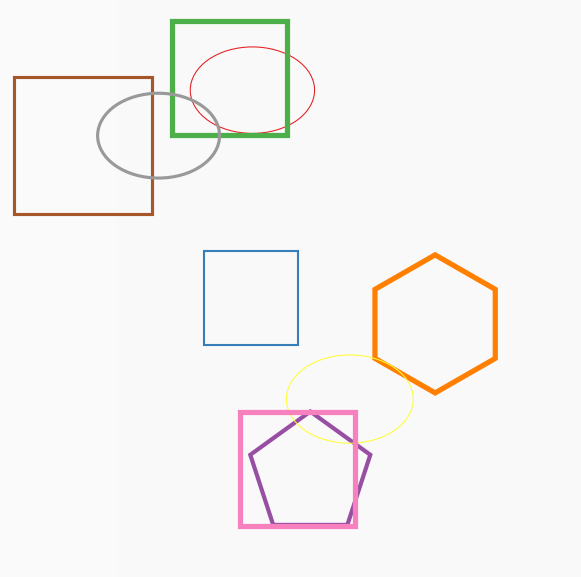[{"shape": "oval", "thickness": 0.5, "radius": 0.53, "center": [0.434, 0.843]}, {"shape": "square", "thickness": 1, "radius": 0.41, "center": [0.431, 0.484]}, {"shape": "square", "thickness": 2.5, "radius": 0.5, "center": [0.395, 0.864]}, {"shape": "pentagon", "thickness": 2, "radius": 0.54, "center": [0.534, 0.178]}, {"shape": "hexagon", "thickness": 2.5, "radius": 0.6, "center": [0.749, 0.438]}, {"shape": "oval", "thickness": 0.5, "radius": 0.55, "center": [0.602, 0.308]}, {"shape": "square", "thickness": 1.5, "radius": 0.6, "center": [0.142, 0.747]}, {"shape": "square", "thickness": 2.5, "radius": 0.49, "center": [0.512, 0.188]}, {"shape": "oval", "thickness": 1.5, "radius": 0.52, "center": [0.273, 0.764]}]